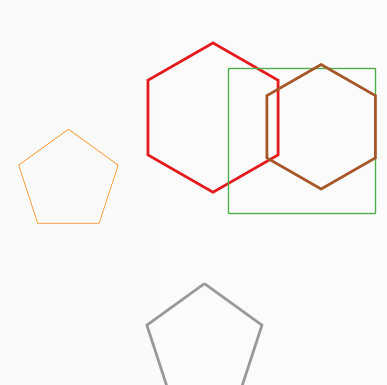[{"shape": "hexagon", "thickness": 2, "radius": 0.97, "center": [0.55, 0.695]}, {"shape": "square", "thickness": 1, "radius": 0.95, "center": [0.778, 0.635]}, {"shape": "pentagon", "thickness": 0.5, "radius": 0.68, "center": [0.177, 0.529]}, {"shape": "hexagon", "thickness": 2, "radius": 0.81, "center": [0.829, 0.671]}, {"shape": "pentagon", "thickness": 2, "radius": 0.78, "center": [0.528, 0.107]}]